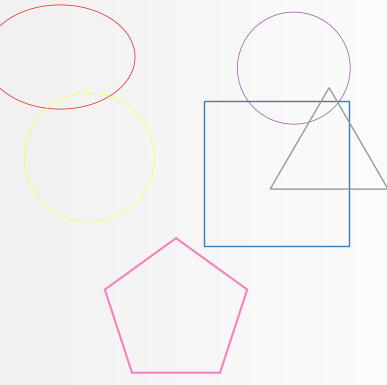[{"shape": "oval", "thickness": 0.5, "radius": 0.97, "center": [0.155, 0.852]}, {"shape": "square", "thickness": 1, "radius": 0.94, "center": [0.714, 0.549]}, {"shape": "circle", "thickness": 0.5, "radius": 0.73, "center": [0.758, 0.823]}, {"shape": "circle", "thickness": 0.5, "radius": 0.84, "center": [0.231, 0.591]}, {"shape": "pentagon", "thickness": 1.5, "radius": 0.97, "center": [0.454, 0.188]}, {"shape": "triangle", "thickness": 1, "radius": 0.88, "center": [0.849, 0.597]}]